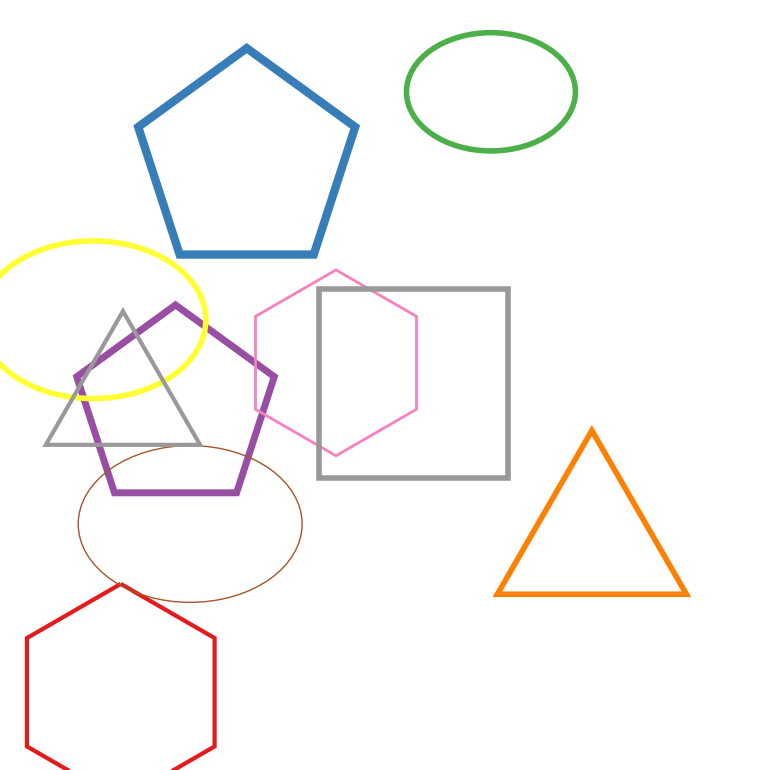[{"shape": "hexagon", "thickness": 1.5, "radius": 0.7, "center": [0.157, 0.101]}, {"shape": "pentagon", "thickness": 3, "radius": 0.74, "center": [0.32, 0.789]}, {"shape": "oval", "thickness": 2, "radius": 0.55, "center": [0.638, 0.881]}, {"shape": "pentagon", "thickness": 2.5, "radius": 0.67, "center": [0.228, 0.469]}, {"shape": "triangle", "thickness": 2, "radius": 0.71, "center": [0.769, 0.299]}, {"shape": "oval", "thickness": 2, "radius": 0.73, "center": [0.121, 0.585]}, {"shape": "oval", "thickness": 0.5, "radius": 0.73, "center": [0.247, 0.319]}, {"shape": "hexagon", "thickness": 1, "radius": 0.6, "center": [0.436, 0.529]}, {"shape": "square", "thickness": 2, "radius": 0.61, "center": [0.537, 0.502]}, {"shape": "triangle", "thickness": 1.5, "radius": 0.58, "center": [0.16, 0.48]}]